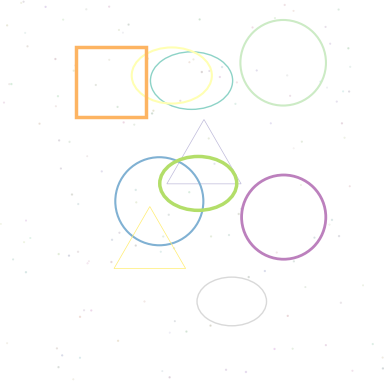[{"shape": "oval", "thickness": 1, "radius": 0.53, "center": [0.498, 0.791]}, {"shape": "oval", "thickness": 1.5, "radius": 0.52, "center": [0.446, 0.804]}, {"shape": "triangle", "thickness": 0.5, "radius": 0.56, "center": [0.53, 0.578]}, {"shape": "circle", "thickness": 1.5, "radius": 0.57, "center": [0.414, 0.477]}, {"shape": "square", "thickness": 2.5, "radius": 0.46, "center": [0.289, 0.787]}, {"shape": "oval", "thickness": 2.5, "radius": 0.5, "center": [0.515, 0.524]}, {"shape": "oval", "thickness": 1, "radius": 0.45, "center": [0.602, 0.217]}, {"shape": "circle", "thickness": 2, "radius": 0.55, "center": [0.737, 0.436]}, {"shape": "circle", "thickness": 1.5, "radius": 0.56, "center": [0.736, 0.837]}, {"shape": "triangle", "thickness": 0.5, "radius": 0.54, "center": [0.389, 0.356]}]